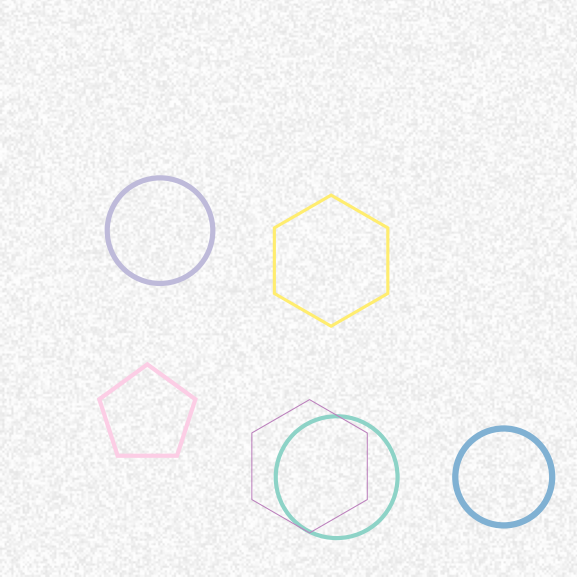[{"shape": "circle", "thickness": 2, "radius": 0.53, "center": [0.583, 0.173]}, {"shape": "circle", "thickness": 2.5, "radius": 0.46, "center": [0.277, 0.6]}, {"shape": "circle", "thickness": 3, "radius": 0.42, "center": [0.872, 0.173]}, {"shape": "pentagon", "thickness": 2, "radius": 0.44, "center": [0.255, 0.281]}, {"shape": "hexagon", "thickness": 0.5, "radius": 0.58, "center": [0.536, 0.192]}, {"shape": "hexagon", "thickness": 1.5, "radius": 0.57, "center": [0.573, 0.548]}]